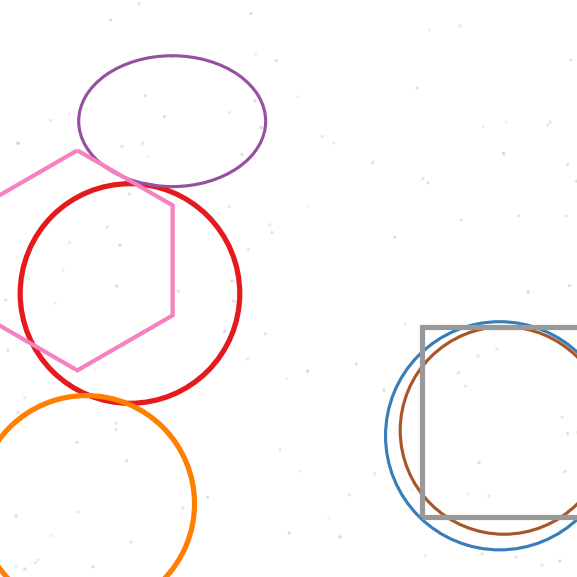[{"shape": "circle", "thickness": 2.5, "radius": 0.95, "center": [0.225, 0.491]}, {"shape": "circle", "thickness": 1.5, "radius": 0.99, "center": [0.865, 0.245]}, {"shape": "oval", "thickness": 1.5, "radius": 0.81, "center": [0.298, 0.789]}, {"shape": "circle", "thickness": 2.5, "radius": 0.94, "center": [0.149, 0.127]}, {"shape": "circle", "thickness": 1.5, "radius": 0.9, "center": [0.873, 0.254]}, {"shape": "hexagon", "thickness": 2, "radius": 0.95, "center": [0.134, 0.548]}, {"shape": "square", "thickness": 2.5, "radius": 0.82, "center": [0.896, 0.268]}]